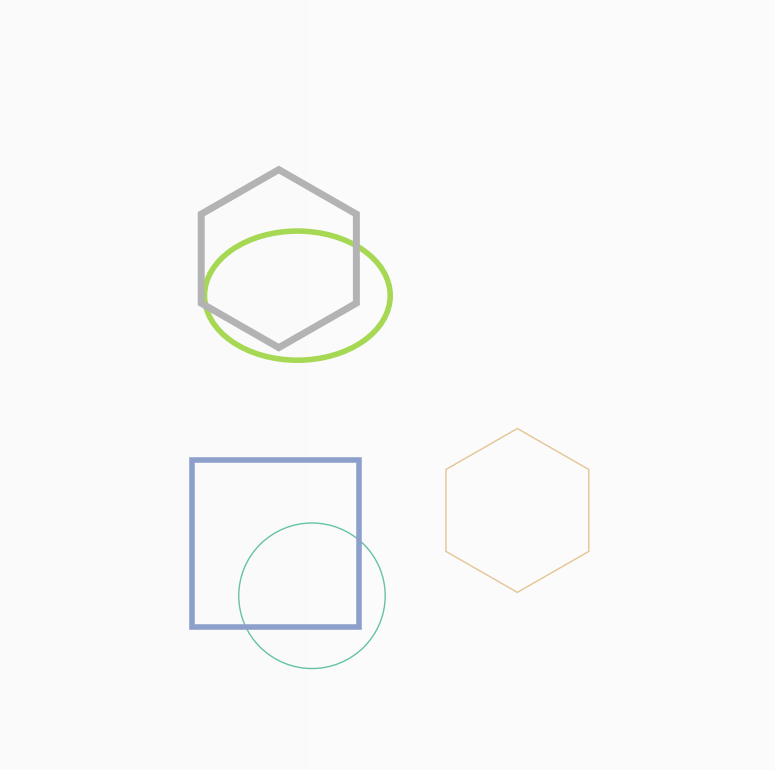[{"shape": "circle", "thickness": 0.5, "radius": 0.47, "center": [0.403, 0.226]}, {"shape": "square", "thickness": 2, "radius": 0.54, "center": [0.356, 0.294]}, {"shape": "oval", "thickness": 2, "radius": 0.6, "center": [0.384, 0.616]}, {"shape": "hexagon", "thickness": 0.5, "radius": 0.53, "center": [0.668, 0.337]}, {"shape": "hexagon", "thickness": 2.5, "radius": 0.58, "center": [0.36, 0.664]}]